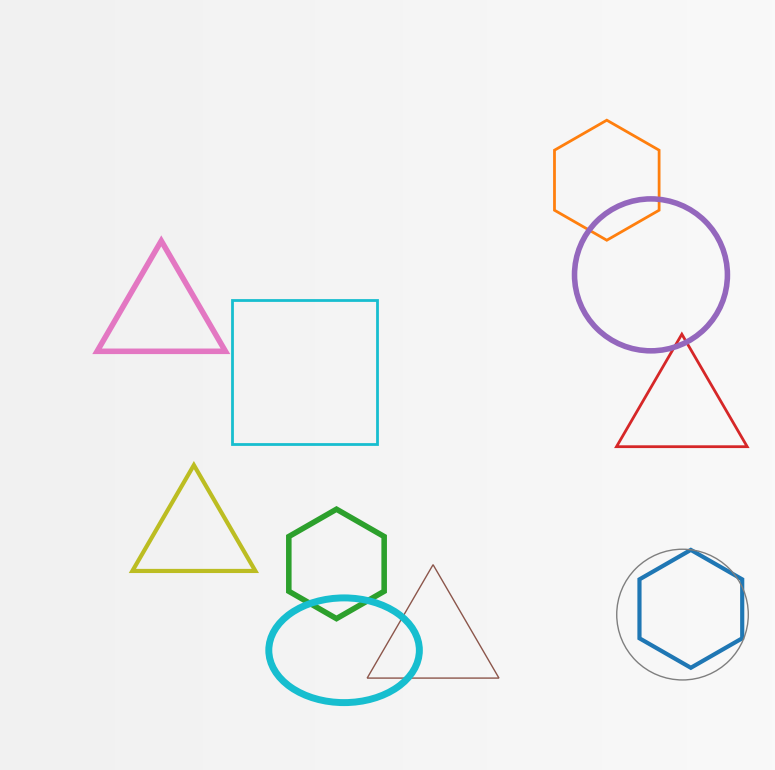[{"shape": "hexagon", "thickness": 1.5, "radius": 0.38, "center": [0.891, 0.209]}, {"shape": "hexagon", "thickness": 1, "radius": 0.39, "center": [0.783, 0.766]}, {"shape": "hexagon", "thickness": 2, "radius": 0.36, "center": [0.434, 0.268]}, {"shape": "triangle", "thickness": 1, "radius": 0.49, "center": [0.88, 0.469]}, {"shape": "circle", "thickness": 2, "radius": 0.49, "center": [0.84, 0.643]}, {"shape": "triangle", "thickness": 0.5, "radius": 0.49, "center": [0.559, 0.168]}, {"shape": "triangle", "thickness": 2, "radius": 0.48, "center": [0.208, 0.592]}, {"shape": "circle", "thickness": 0.5, "radius": 0.42, "center": [0.881, 0.202]}, {"shape": "triangle", "thickness": 1.5, "radius": 0.46, "center": [0.25, 0.304]}, {"shape": "square", "thickness": 1, "radius": 0.47, "center": [0.393, 0.517]}, {"shape": "oval", "thickness": 2.5, "radius": 0.49, "center": [0.444, 0.156]}]